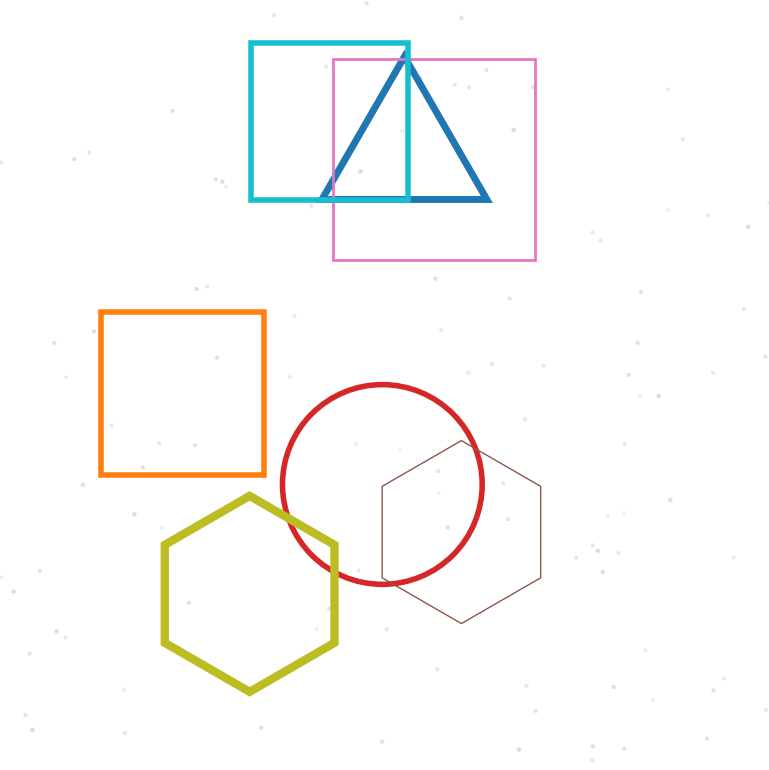[{"shape": "triangle", "thickness": 2.5, "radius": 0.62, "center": [0.525, 0.803]}, {"shape": "square", "thickness": 2, "radius": 0.53, "center": [0.237, 0.489]}, {"shape": "circle", "thickness": 2, "radius": 0.65, "center": [0.497, 0.371]}, {"shape": "hexagon", "thickness": 0.5, "radius": 0.59, "center": [0.599, 0.309]}, {"shape": "square", "thickness": 1, "radius": 0.65, "center": [0.564, 0.793]}, {"shape": "hexagon", "thickness": 3, "radius": 0.64, "center": [0.324, 0.229]}, {"shape": "square", "thickness": 2, "radius": 0.51, "center": [0.428, 0.842]}]